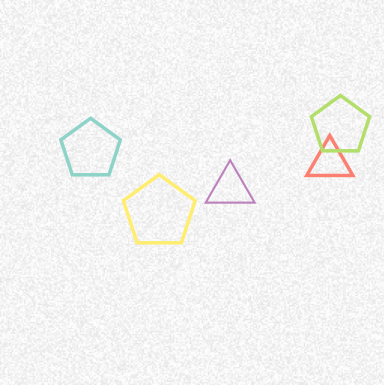[{"shape": "pentagon", "thickness": 2.5, "radius": 0.41, "center": [0.235, 0.612]}, {"shape": "triangle", "thickness": 2.5, "radius": 0.35, "center": [0.857, 0.579]}, {"shape": "pentagon", "thickness": 2.5, "radius": 0.4, "center": [0.884, 0.672]}, {"shape": "triangle", "thickness": 1.5, "radius": 0.37, "center": [0.598, 0.51]}, {"shape": "pentagon", "thickness": 2.5, "radius": 0.49, "center": [0.414, 0.449]}]